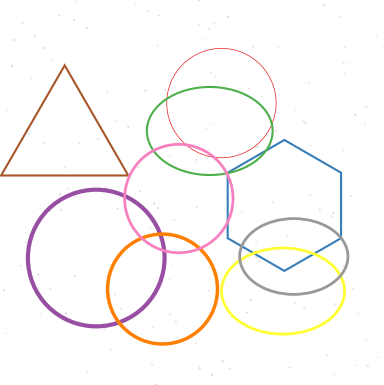[{"shape": "circle", "thickness": 0.5, "radius": 0.71, "center": [0.575, 0.732]}, {"shape": "hexagon", "thickness": 1.5, "radius": 0.85, "center": [0.739, 0.466]}, {"shape": "oval", "thickness": 1.5, "radius": 0.82, "center": [0.545, 0.66]}, {"shape": "circle", "thickness": 3, "radius": 0.89, "center": [0.25, 0.33]}, {"shape": "circle", "thickness": 2.5, "radius": 0.71, "center": [0.422, 0.249]}, {"shape": "oval", "thickness": 2, "radius": 0.8, "center": [0.735, 0.244]}, {"shape": "triangle", "thickness": 1.5, "radius": 0.95, "center": [0.168, 0.64]}, {"shape": "circle", "thickness": 2, "radius": 0.7, "center": [0.464, 0.484]}, {"shape": "oval", "thickness": 2, "radius": 0.7, "center": [0.763, 0.334]}]